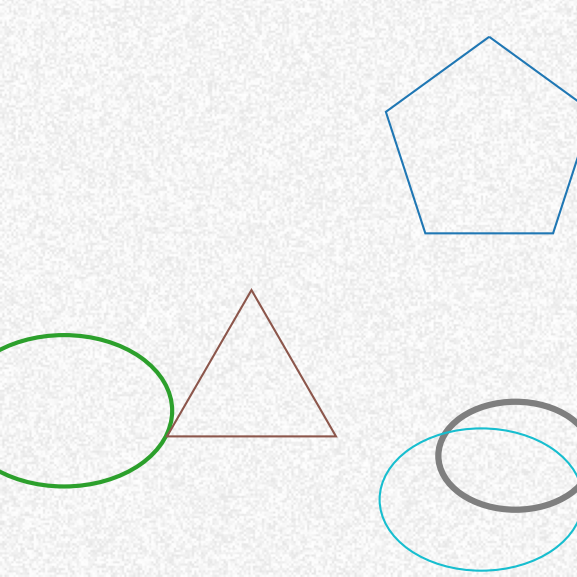[{"shape": "pentagon", "thickness": 1, "radius": 0.94, "center": [0.847, 0.747]}, {"shape": "oval", "thickness": 2, "radius": 0.94, "center": [0.111, 0.288]}, {"shape": "triangle", "thickness": 1, "radius": 0.84, "center": [0.435, 0.328]}, {"shape": "oval", "thickness": 3, "radius": 0.67, "center": [0.893, 0.21]}, {"shape": "oval", "thickness": 1, "radius": 0.88, "center": [0.833, 0.134]}]